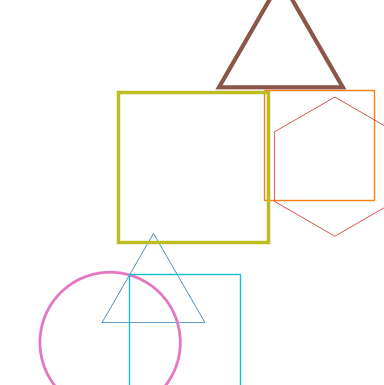[{"shape": "triangle", "thickness": 0.5, "radius": 0.77, "center": [0.399, 0.239]}, {"shape": "square", "thickness": 1, "radius": 0.71, "center": [0.828, 0.623]}, {"shape": "hexagon", "thickness": 0.5, "radius": 0.9, "center": [0.87, 0.567]}, {"shape": "triangle", "thickness": 3, "radius": 0.93, "center": [0.73, 0.866]}, {"shape": "circle", "thickness": 2, "radius": 0.91, "center": [0.286, 0.111]}, {"shape": "square", "thickness": 2.5, "radius": 0.97, "center": [0.502, 0.565]}, {"shape": "square", "thickness": 1, "radius": 0.73, "center": [0.48, 0.143]}]